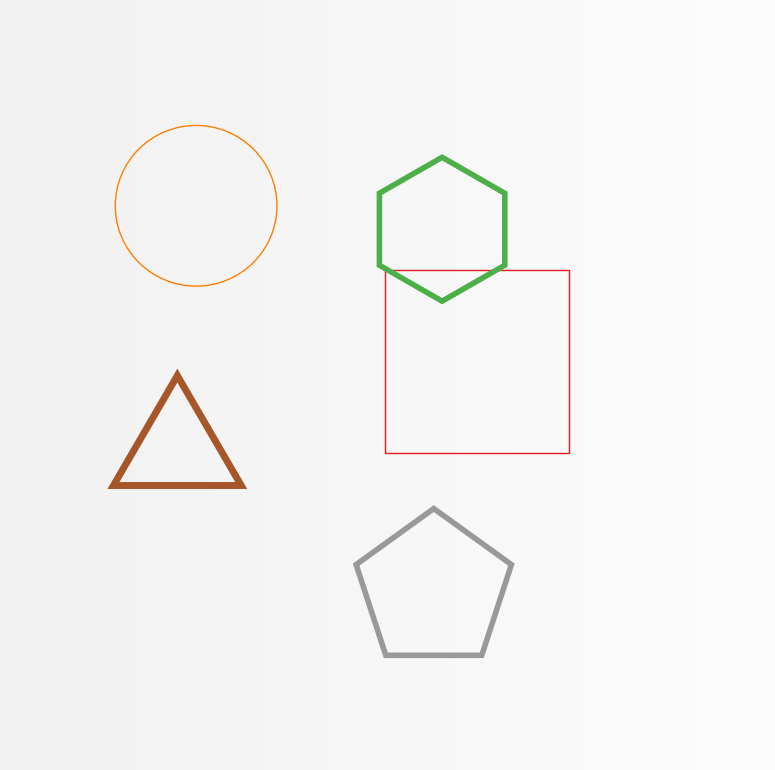[{"shape": "square", "thickness": 0.5, "radius": 0.59, "center": [0.616, 0.53]}, {"shape": "hexagon", "thickness": 2, "radius": 0.47, "center": [0.57, 0.702]}, {"shape": "circle", "thickness": 0.5, "radius": 0.52, "center": [0.253, 0.733]}, {"shape": "triangle", "thickness": 2.5, "radius": 0.48, "center": [0.229, 0.417]}, {"shape": "pentagon", "thickness": 2, "radius": 0.53, "center": [0.56, 0.234]}]